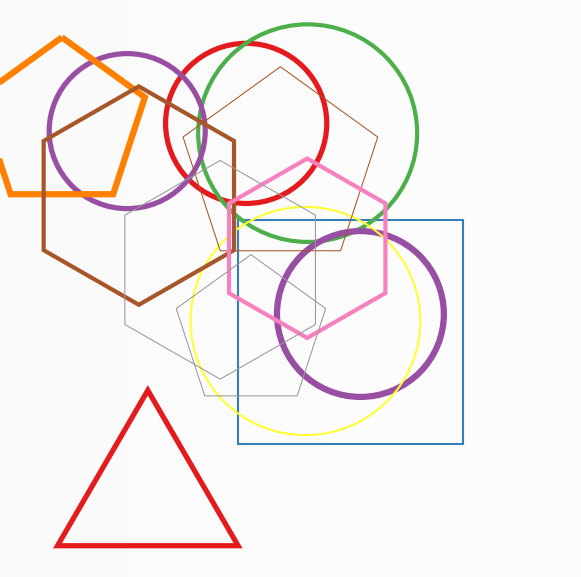[{"shape": "triangle", "thickness": 2.5, "radius": 0.9, "center": [0.254, 0.144]}, {"shape": "circle", "thickness": 2.5, "radius": 0.69, "center": [0.424, 0.785]}, {"shape": "square", "thickness": 1, "radius": 0.97, "center": [0.603, 0.424]}, {"shape": "circle", "thickness": 2, "radius": 0.94, "center": [0.529, 0.769]}, {"shape": "circle", "thickness": 2.5, "radius": 0.67, "center": [0.219, 0.772]}, {"shape": "circle", "thickness": 3, "radius": 0.72, "center": [0.62, 0.455]}, {"shape": "pentagon", "thickness": 3, "radius": 0.75, "center": [0.106, 0.784]}, {"shape": "circle", "thickness": 1, "radius": 0.99, "center": [0.525, 0.443]}, {"shape": "hexagon", "thickness": 2, "radius": 0.95, "center": [0.239, 0.66]}, {"shape": "pentagon", "thickness": 0.5, "radius": 0.88, "center": [0.482, 0.707]}, {"shape": "hexagon", "thickness": 2, "radius": 0.78, "center": [0.529, 0.569]}, {"shape": "pentagon", "thickness": 0.5, "radius": 0.68, "center": [0.432, 0.423]}, {"shape": "hexagon", "thickness": 0.5, "radius": 0.95, "center": [0.379, 0.532]}]